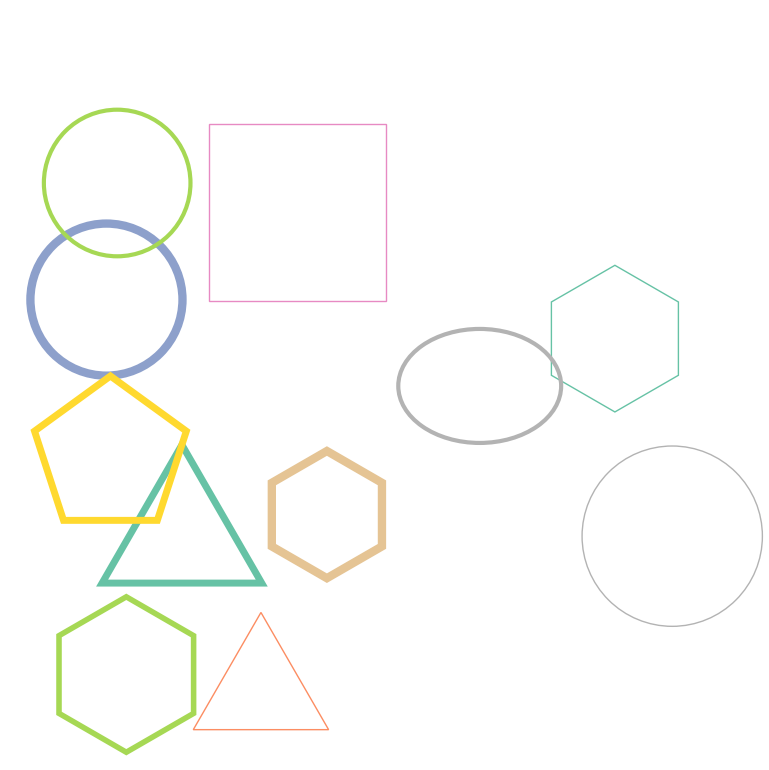[{"shape": "triangle", "thickness": 2.5, "radius": 0.6, "center": [0.236, 0.303]}, {"shape": "hexagon", "thickness": 0.5, "radius": 0.48, "center": [0.799, 0.56]}, {"shape": "triangle", "thickness": 0.5, "radius": 0.51, "center": [0.339, 0.103]}, {"shape": "circle", "thickness": 3, "radius": 0.49, "center": [0.138, 0.611]}, {"shape": "square", "thickness": 0.5, "radius": 0.58, "center": [0.387, 0.724]}, {"shape": "hexagon", "thickness": 2, "radius": 0.5, "center": [0.164, 0.124]}, {"shape": "circle", "thickness": 1.5, "radius": 0.48, "center": [0.152, 0.762]}, {"shape": "pentagon", "thickness": 2.5, "radius": 0.52, "center": [0.143, 0.408]}, {"shape": "hexagon", "thickness": 3, "radius": 0.41, "center": [0.425, 0.332]}, {"shape": "circle", "thickness": 0.5, "radius": 0.59, "center": [0.873, 0.304]}, {"shape": "oval", "thickness": 1.5, "radius": 0.53, "center": [0.623, 0.499]}]